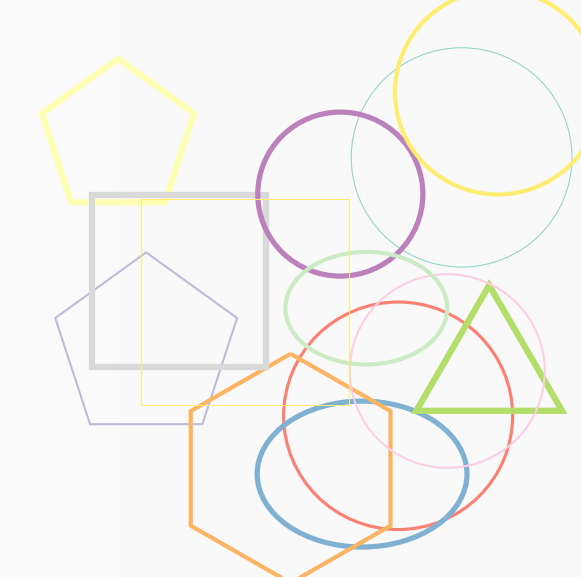[{"shape": "circle", "thickness": 0.5, "radius": 0.95, "center": [0.794, 0.727]}, {"shape": "pentagon", "thickness": 3, "radius": 0.69, "center": [0.203, 0.76]}, {"shape": "pentagon", "thickness": 1, "radius": 0.82, "center": [0.252, 0.398]}, {"shape": "circle", "thickness": 1.5, "radius": 0.98, "center": [0.685, 0.279]}, {"shape": "oval", "thickness": 2.5, "radius": 0.9, "center": [0.623, 0.178]}, {"shape": "hexagon", "thickness": 2, "radius": 0.99, "center": [0.5, 0.188]}, {"shape": "triangle", "thickness": 3, "radius": 0.72, "center": [0.842, 0.36]}, {"shape": "circle", "thickness": 1, "radius": 0.84, "center": [0.77, 0.357]}, {"shape": "square", "thickness": 3, "radius": 0.75, "center": [0.308, 0.512]}, {"shape": "circle", "thickness": 2.5, "radius": 0.71, "center": [0.586, 0.663]}, {"shape": "oval", "thickness": 2, "radius": 0.7, "center": [0.63, 0.465]}, {"shape": "square", "thickness": 0.5, "radius": 0.89, "center": [0.421, 0.475]}, {"shape": "circle", "thickness": 2, "radius": 0.89, "center": [0.857, 0.839]}]